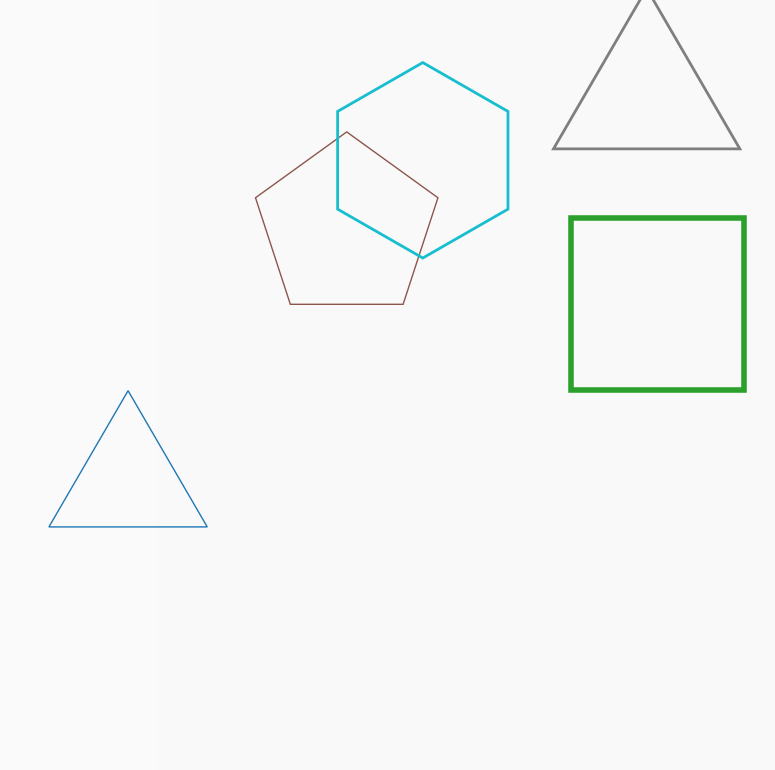[{"shape": "triangle", "thickness": 0.5, "radius": 0.59, "center": [0.165, 0.375]}, {"shape": "square", "thickness": 2, "radius": 0.56, "center": [0.848, 0.606]}, {"shape": "pentagon", "thickness": 0.5, "radius": 0.62, "center": [0.447, 0.705]}, {"shape": "triangle", "thickness": 1, "radius": 0.69, "center": [0.834, 0.876]}, {"shape": "hexagon", "thickness": 1, "radius": 0.63, "center": [0.546, 0.792]}]